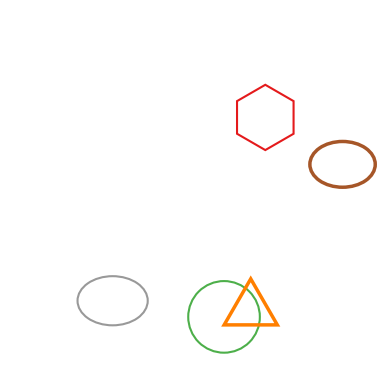[{"shape": "hexagon", "thickness": 1.5, "radius": 0.42, "center": [0.689, 0.695]}, {"shape": "circle", "thickness": 1.5, "radius": 0.47, "center": [0.582, 0.177]}, {"shape": "triangle", "thickness": 2.5, "radius": 0.4, "center": [0.651, 0.196]}, {"shape": "oval", "thickness": 2.5, "radius": 0.42, "center": [0.89, 0.573]}, {"shape": "oval", "thickness": 1.5, "radius": 0.46, "center": [0.293, 0.219]}]